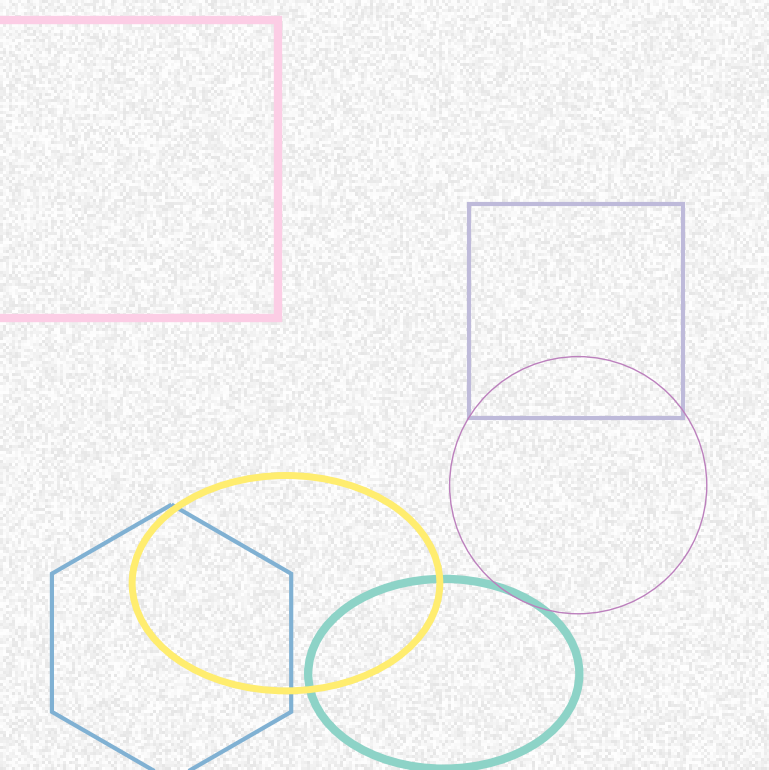[{"shape": "oval", "thickness": 3, "radius": 0.88, "center": [0.576, 0.125]}, {"shape": "square", "thickness": 1.5, "radius": 0.69, "center": [0.748, 0.596]}, {"shape": "hexagon", "thickness": 1.5, "radius": 0.9, "center": [0.223, 0.165]}, {"shape": "square", "thickness": 3, "radius": 0.97, "center": [0.167, 0.781]}, {"shape": "circle", "thickness": 0.5, "radius": 0.83, "center": [0.751, 0.37]}, {"shape": "oval", "thickness": 2.5, "radius": 1.0, "center": [0.371, 0.243]}]